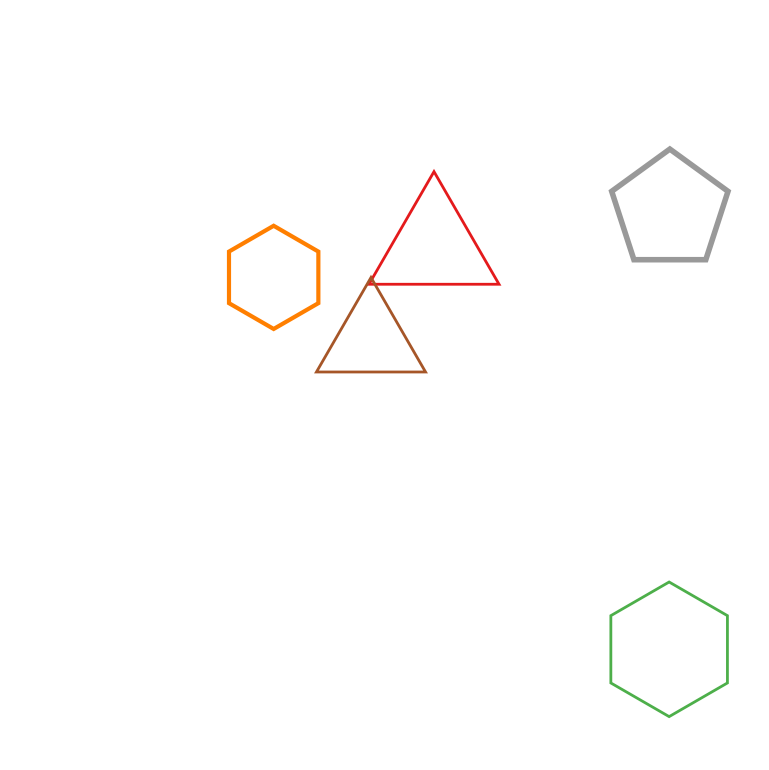[{"shape": "triangle", "thickness": 1, "radius": 0.49, "center": [0.564, 0.68]}, {"shape": "hexagon", "thickness": 1, "radius": 0.44, "center": [0.869, 0.157]}, {"shape": "hexagon", "thickness": 1.5, "radius": 0.34, "center": [0.355, 0.64]}, {"shape": "triangle", "thickness": 1, "radius": 0.41, "center": [0.482, 0.558]}, {"shape": "pentagon", "thickness": 2, "radius": 0.4, "center": [0.87, 0.727]}]